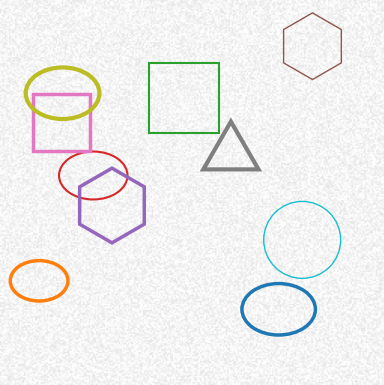[{"shape": "oval", "thickness": 2.5, "radius": 0.48, "center": [0.724, 0.197]}, {"shape": "oval", "thickness": 2.5, "radius": 0.37, "center": [0.102, 0.271]}, {"shape": "square", "thickness": 1.5, "radius": 0.45, "center": [0.479, 0.745]}, {"shape": "oval", "thickness": 1.5, "radius": 0.44, "center": [0.242, 0.544]}, {"shape": "hexagon", "thickness": 2.5, "radius": 0.48, "center": [0.291, 0.466]}, {"shape": "hexagon", "thickness": 1, "radius": 0.43, "center": [0.812, 0.88]}, {"shape": "square", "thickness": 2.5, "radius": 0.37, "center": [0.16, 0.682]}, {"shape": "triangle", "thickness": 3, "radius": 0.41, "center": [0.6, 0.601]}, {"shape": "oval", "thickness": 3, "radius": 0.48, "center": [0.163, 0.758]}, {"shape": "circle", "thickness": 1, "radius": 0.5, "center": [0.785, 0.377]}]